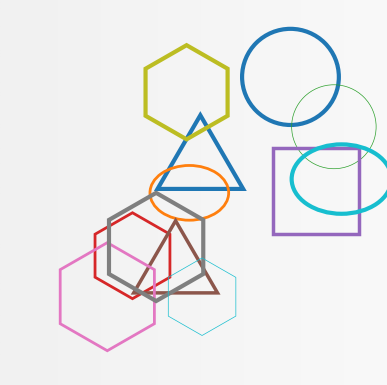[{"shape": "triangle", "thickness": 3, "radius": 0.64, "center": [0.517, 0.573]}, {"shape": "circle", "thickness": 3, "radius": 0.62, "center": [0.75, 0.8]}, {"shape": "oval", "thickness": 2, "radius": 0.51, "center": [0.489, 0.499]}, {"shape": "circle", "thickness": 0.5, "radius": 0.54, "center": [0.862, 0.671]}, {"shape": "hexagon", "thickness": 2, "radius": 0.56, "center": [0.342, 0.336]}, {"shape": "square", "thickness": 2.5, "radius": 0.55, "center": [0.816, 0.503]}, {"shape": "triangle", "thickness": 2.5, "radius": 0.62, "center": [0.453, 0.302]}, {"shape": "hexagon", "thickness": 2, "radius": 0.7, "center": [0.277, 0.229]}, {"shape": "hexagon", "thickness": 3, "radius": 0.7, "center": [0.403, 0.359]}, {"shape": "hexagon", "thickness": 3, "radius": 0.61, "center": [0.481, 0.76]}, {"shape": "oval", "thickness": 3, "radius": 0.64, "center": [0.881, 0.535]}, {"shape": "hexagon", "thickness": 0.5, "radius": 0.5, "center": [0.521, 0.229]}]